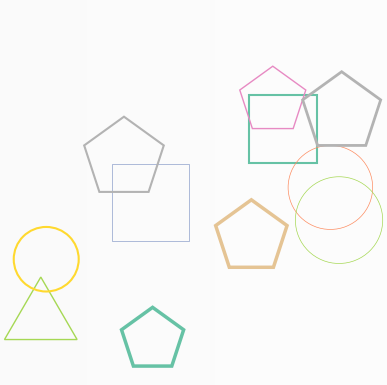[{"shape": "square", "thickness": 1.5, "radius": 0.44, "center": [0.73, 0.665]}, {"shape": "pentagon", "thickness": 2.5, "radius": 0.42, "center": [0.394, 0.117]}, {"shape": "circle", "thickness": 0.5, "radius": 0.55, "center": [0.853, 0.513]}, {"shape": "square", "thickness": 0.5, "radius": 0.5, "center": [0.388, 0.474]}, {"shape": "pentagon", "thickness": 1, "radius": 0.45, "center": [0.704, 0.738]}, {"shape": "circle", "thickness": 0.5, "radius": 0.56, "center": [0.875, 0.428]}, {"shape": "triangle", "thickness": 1, "radius": 0.54, "center": [0.105, 0.172]}, {"shape": "circle", "thickness": 1.5, "radius": 0.42, "center": [0.119, 0.327]}, {"shape": "pentagon", "thickness": 2.5, "radius": 0.48, "center": [0.649, 0.384]}, {"shape": "pentagon", "thickness": 2, "radius": 0.53, "center": [0.882, 0.708]}, {"shape": "pentagon", "thickness": 1.5, "radius": 0.54, "center": [0.32, 0.589]}]